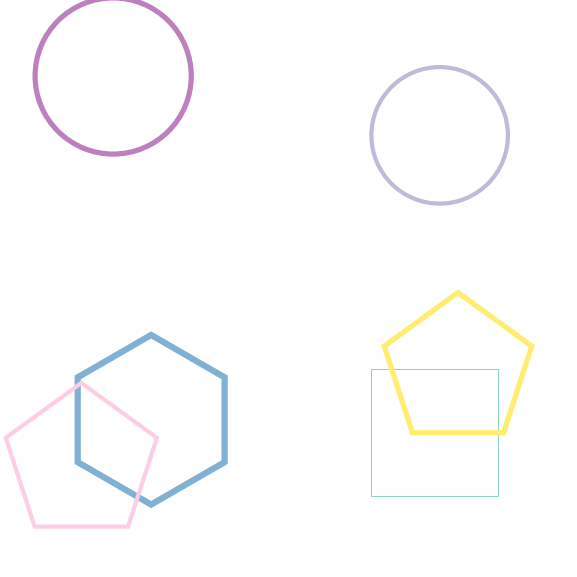[{"shape": "square", "thickness": 0.5, "radius": 0.55, "center": [0.753, 0.25]}, {"shape": "circle", "thickness": 2, "radius": 0.59, "center": [0.761, 0.765]}, {"shape": "hexagon", "thickness": 3, "radius": 0.73, "center": [0.262, 0.272]}, {"shape": "pentagon", "thickness": 2, "radius": 0.69, "center": [0.141, 0.198]}, {"shape": "circle", "thickness": 2.5, "radius": 0.68, "center": [0.196, 0.868]}, {"shape": "pentagon", "thickness": 2.5, "radius": 0.67, "center": [0.793, 0.358]}]